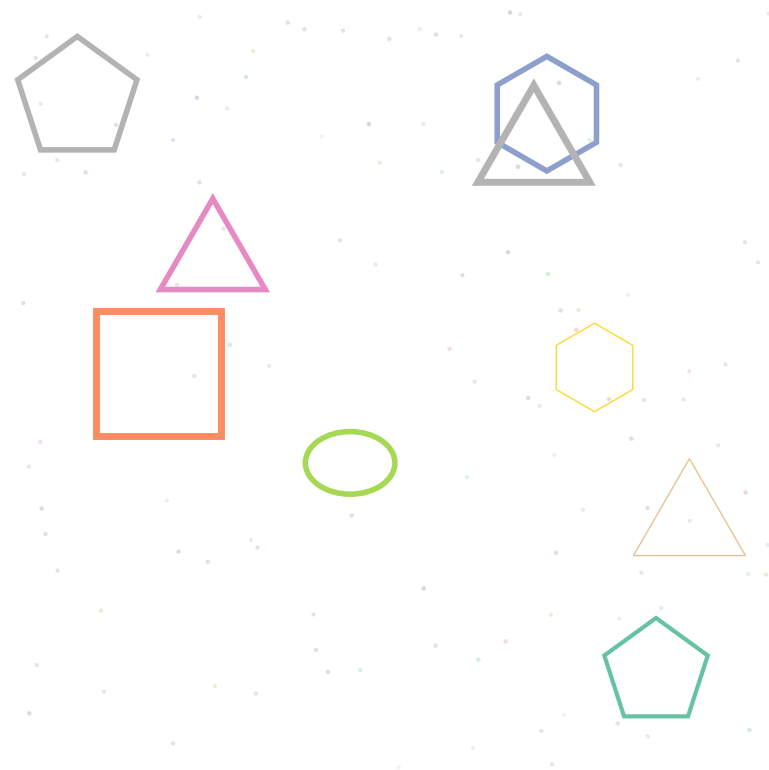[{"shape": "pentagon", "thickness": 1.5, "radius": 0.35, "center": [0.852, 0.127]}, {"shape": "square", "thickness": 2.5, "radius": 0.41, "center": [0.205, 0.515]}, {"shape": "hexagon", "thickness": 2, "radius": 0.37, "center": [0.71, 0.852]}, {"shape": "triangle", "thickness": 2, "radius": 0.39, "center": [0.276, 0.663]}, {"shape": "oval", "thickness": 2, "radius": 0.29, "center": [0.455, 0.399]}, {"shape": "hexagon", "thickness": 0.5, "radius": 0.29, "center": [0.772, 0.523]}, {"shape": "triangle", "thickness": 0.5, "radius": 0.42, "center": [0.895, 0.32]}, {"shape": "pentagon", "thickness": 2, "radius": 0.41, "center": [0.1, 0.871]}, {"shape": "triangle", "thickness": 2.5, "radius": 0.42, "center": [0.693, 0.805]}]